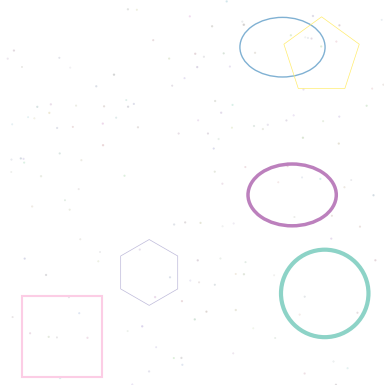[{"shape": "circle", "thickness": 3, "radius": 0.57, "center": [0.843, 0.238]}, {"shape": "hexagon", "thickness": 0.5, "radius": 0.43, "center": [0.388, 0.292]}, {"shape": "oval", "thickness": 1, "radius": 0.55, "center": [0.734, 0.877]}, {"shape": "square", "thickness": 1.5, "radius": 0.52, "center": [0.162, 0.126]}, {"shape": "oval", "thickness": 2.5, "radius": 0.57, "center": [0.759, 0.494]}, {"shape": "pentagon", "thickness": 0.5, "radius": 0.51, "center": [0.835, 0.853]}]